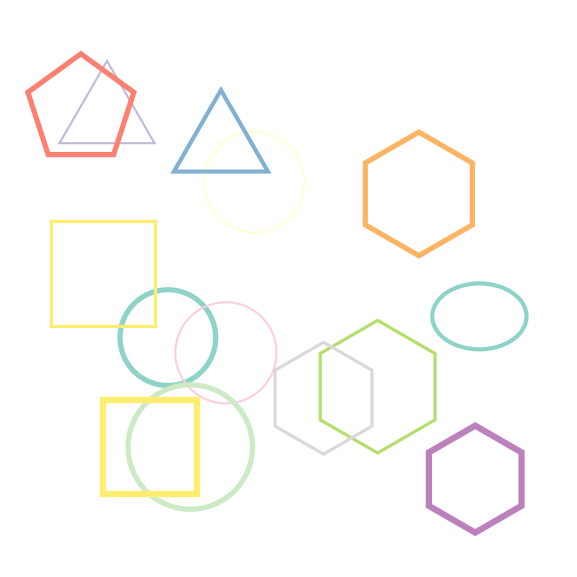[{"shape": "circle", "thickness": 2.5, "radius": 0.41, "center": [0.291, 0.415]}, {"shape": "oval", "thickness": 2, "radius": 0.41, "center": [0.83, 0.451]}, {"shape": "circle", "thickness": 0.5, "radius": 0.43, "center": [0.44, 0.684]}, {"shape": "triangle", "thickness": 1, "radius": 0.47, "center": [0.185, 0.799]}, {"shape": "pentagon", "thickness": 2.5, "radius": 0.48, "center": [0.14, 0.809]}, {"shape": "triangle", "thickness": 2, "radius": 0.47, "center": [0.383, 0.749]}, {"shape": "hexagon", "thickness": 2.5, "radius": 0.54, "center": [0.725, 0.663]}, {"shape": "hexagon", "thickness": 1.5, "radius": 0.57, "center": [0.654, 0.33]}, {"shape": "circle", "thickness": 1, "radius": 0.44, "center": [0.391, 0.388]}, {"shape": "hexagon", "thickness": 1.5, "radius": 0.48, "center": [0.56, 0.31]}, {"shape": "hexagon", "thickness": 3, "radius": 0.46, "center": [0.823, 0.169]}, {"shape": "circle", "thickness": 2.5, "radius": 0.54, "center": [0.329, 0.225]}, {"shape": "square", "thickness": 1.5, "radius": 0.45, "center": [0.178, 0.525]}, {"shape": "square", "thickness": 3, "radius": 0.41, "center": [0.26, 0.225]}]